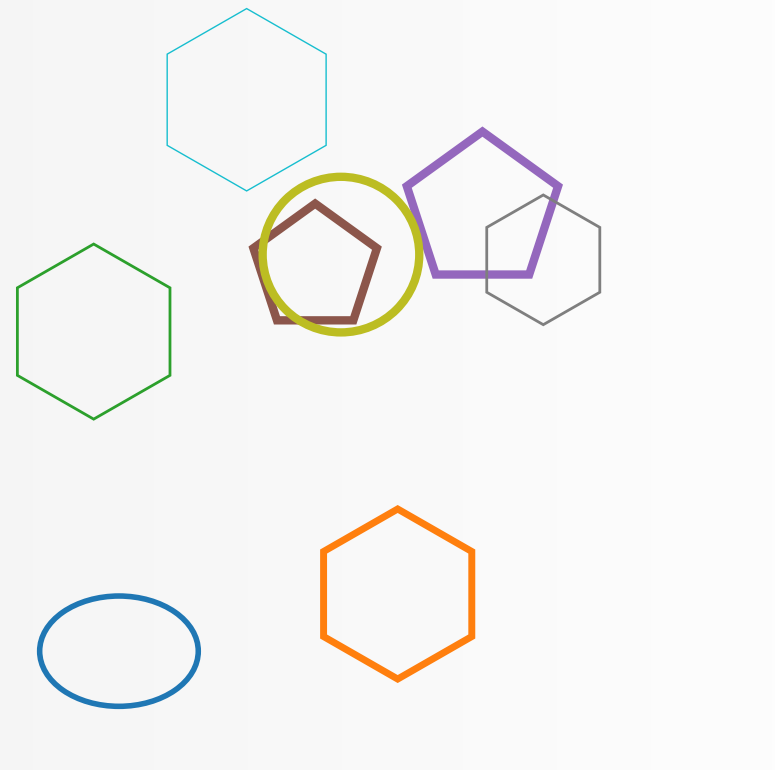[{"shape": "oval", "thickness": 2, "radius": 0.51, "center": [0.154, 0.154]}, {"shape": "hexagon", "thickness": 2.5, "radius": 0.55, "center": [0.513, 0.229]}, {"shape": "hexagon", "thickness": 1, "radius": 0.57, "center": [0.121, 0.569]}, {"shape": "pentagon", "thickness": 3, "radius": 0.51, "center": [0.623, 0.726]}, {"shape": "pentagon", "thickness": 3, "radius": 0.42, "center": [0.407, 0.652]}, {"shape": "hexagon", "thickness": 1, "radius": 0.42, "center": [0.701, 0.663]}, {"shape": "circle", "thickness": 3, "radius": 0.51, "center": [0.44, 0.669]}, {"shape": "hexagon", "thickness": 0.5, "radius": 0.59, "center": [0.318, 0.87]}]